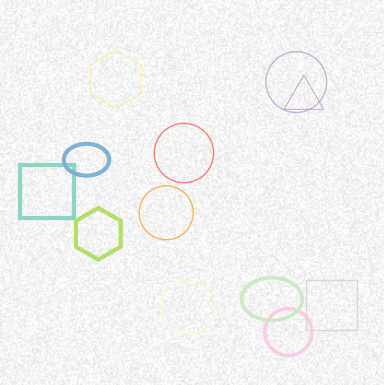[{"shape": "square", "thickness": 3, "radius": 0.35, "center": [0.122, 0.503]}, {"shape": "circle", "thickness": 0.5, "radius": 0.35, "center": [0.487, 0.2]}, {"shape": "circle", "thickness": 1, "radius": 0.4, "center": [0.769, 0.787]}, {"shape": "circle", "thickness": 1, "radius": 0.39, "center": [0.478, 0.602]}, {"shape": "oval", "thickness": 3, "radius": 0.29, "center": [0.225, 0.585]}, {"shape": "circle", "thickness": 1, "radius": 0.35, "center": [0.432, 0.447]}, {"shape": "hexagon", "thickness": 3, "radius": 0.34, "center": [0.256, 0.393]}, {"shape": "circle", "thickness": 2.5, "radius": 0.31, "center": [0.749, 0.137]}, {"shape": "square", "thickness": 1, "radius": 0.33, "center": [0.861, 0.208]}, {"shape": "triangle", "thickness": 0.5, "radius": 0.3, "center": [0.789, 0.746]}, {"shape": "oval", "thickness": 2.5, "radius": 0.4, "center": [0.706, 0.223]}, {"shape": "hexagon", "thickness": 0.5, "radius": 0.38, "center": [0.3, 0.794]}]